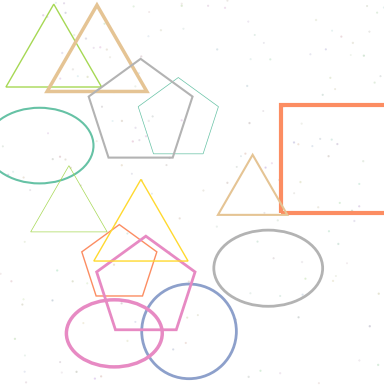[{"shape": "pentagon", "thickness": 0.5, "radius": 0.55, "center": [0.463, 0.689]}, {"shape": "oval", "thickness": 1.5, "radius": 0.7, "center": [0.103, 0.622]}, {"shape": "pentagon", "thickness": 1, "radius": 0.51, "center": [0.31, 0.314]}, {"shape": "square", "thickness": 3, "radius": 0.7, "center": [0.87, 0.588]}, {"shape": "circle", "thickness": 2, "radius": 0.61, "center": [0.491, 0.139]}, {"shape": "pentagon", "thickness": 2, "radius": 0.67, "center": [0.379, 0.252]}, {"shape": "oval", "thickness": 2.5, "radius": 0.62, "center": [0.297, 0.134]}, {"shape": "triangle", "thickness": 1, "radius": 0.72, "center": [0.14, 0.846]}, {"shape": "triangle", "thickness": 0.5, "radius": 0.57, "center": [0.179, 0.455]}, {"shape": "triangle", "thickness": 1, "radius": 0.71, "center": [0.366, 0.393]}, {"shape": "triangle", "thickness": 1.5, "radius": 0.52, "center": [0.656, 0.494]}, {"shape": "triangle", "thickness": 2.5, "radius": 0.75, "center": [0.252, 0.837]}, {"shape": "pentagon", "thickness": 1.5, "radius": 0.71, "center": [0.365, 0.705]}, {"shape": "oval", "thickness": 2, "radius": 0.71, "center": [0.697, 0.303]}]